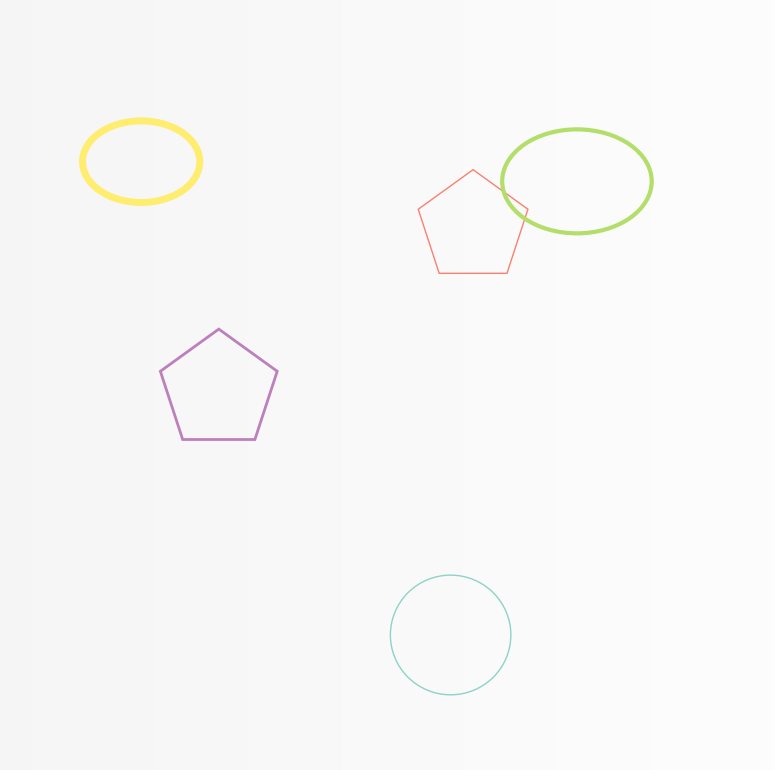[{"shape": "circle", "thickness": 0.5, "radius": 0.39, "center": [0.581, 0.175]}, {"shape": "pentagon", "thickness": 0.5, "radius": 0.37, "center": [0.61, 0.705]}, {"shape": "oval", "thickness": 1.5, "radius": 0.48, "center": [0.744, 0.764]}, {"shape": "pentagon", "thickness": 1, "radius": 0.4, "center": [0.282, 0.493]}, {"shape": "oval", "thickness": 2.5, "radius": 0.38, "center": [0.182, 0.79]}]